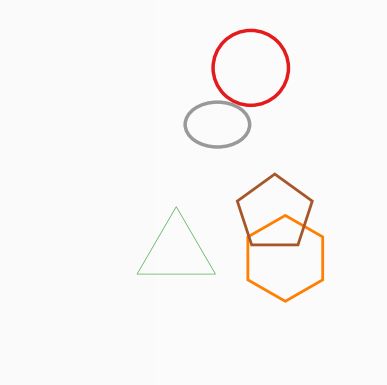[{"shape": "circle", "thickness": 2.5, "radius": 0.49, "center": [0.647, 0.824]}, {"shape": "triangle", "thickness": 0.5, "radius": 0.58, "center": [0.455, 0.346]}, {"shape": "hexagon", "thickness": 2, "radius": 0.56, "center": [0.736, 0.329]}, {"shape": "pentagon", "thickness": 2, "radius": 0.51, "center": [0.709, 0.446]}, {"shape": "oval", "thickness": 2.5, "radius": 0.42, "center": [0.561, 0.676]}]